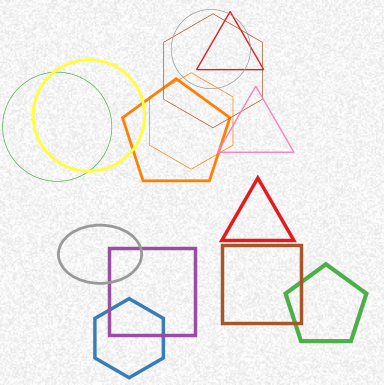[{"shape": "triangle", "thickness": 1, "radius": 0.5, "center": [0.598, 0.869]}, {"shape": "triangle", "thickness": 2.5, "radius": 0.54, "center": [0.67, 0.429]}, {"shape": "hexagon", "thickness": 2.5, "radius": 0.51, "center": [0.335, 0.122]}, {"shape": "circle", "thickness": 0.5, "radius": 0.71, "center": [0.149, 0.671]}, {"shape": "pentagon", "thickness": 3, "radius": 0.55, "center": [0.847, 0.203]}, {"shape": "square", "thickness": 2.5, "radius": 0.56, "center": [0.395, 0.243]}, {"shape": "hexagon", "thickness": 0.5, "radius": 0.63, "center": [0.497, 0.686]}, {"shape": "pentagon", "thickness": 2, "radius": 0.73, "center": [0.458, 0.649]}, {"shape": "circle", "thickness": 2, "radius": 0.72, "center": [0.231, 0.7]}, {"shape": "hexagon", "thickness": 0.5, "radius": 0.74, "center": [0.553, 0.816]}, {"shape": "square", "thickness": 2.5, "radius": 0.51, "center": [0.68, 0.262]}, {"shape": "triangle", "thickness": 1, "radius": 0.57, "center": [0.664, 0.662]}, {"shape": "oval", "thickness": 2, "radius": 0.54, "center": [0.26, 0.34]}, {"shape": "circle", "thickness": 0.5, "radius": 0.51, "center": [0.548, 0.873]}]